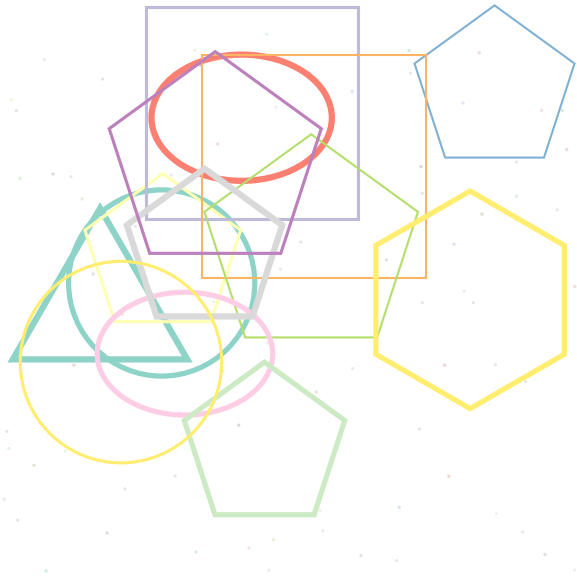[{"shape": "triangle", "thickness": 3, "radius": 0.87, "center": [0.173, 0.464]}, {"shape": "circle", "thickness": 2.5, "radius": 0.81, "center": [0.28, 0.509]}, {"shape": "pentagon", "thickness": 1.5, "radius": 0.71, "center": [0.282, 0.557]}, {"shape": "square", "thickness": 1.5, "radius": 0.92, "center": [0.436, 0.804]}, {"shape": "oval", "thickness": 3, "radius": 0.78, "center": [0.418, 0.795]}, {"shape": "pentagon", "thickness": 1, "radius": 0.73, "center": [0.856, 0.844]}, {"shape": "square", "thickness": 1, "radius": 0.97, "center": [0.544, 0.711]}, {"shape": "pentagon", "thickness": 1, "radius": 0.97, "center": [0.539, 0.572]}, {"shape": "oval", "thickness": 2.5, "radius": 0.76, "center": [0.32, 0.387]}, {"shape": "pentagon", "thickness": 3, "radius": 0.71, "center": [0.354, 0.566]}, {"shape": "pentagon", "thickness": 1.5, "radius": 0.97, "center": [0.373, 0.717]}, {"shape": "pentagon", "thickness": 2.5, "radius": 0.73, "center": [0.458, 0.226]}, {"shape": "circle", "thickness": 1.5, "radius": 0.87, "center": [0.209, 0.372]}, {"shape": "hexagon", "thickness": 2.5, "radius": 0.94, "center": [0.814, 0.48]}]